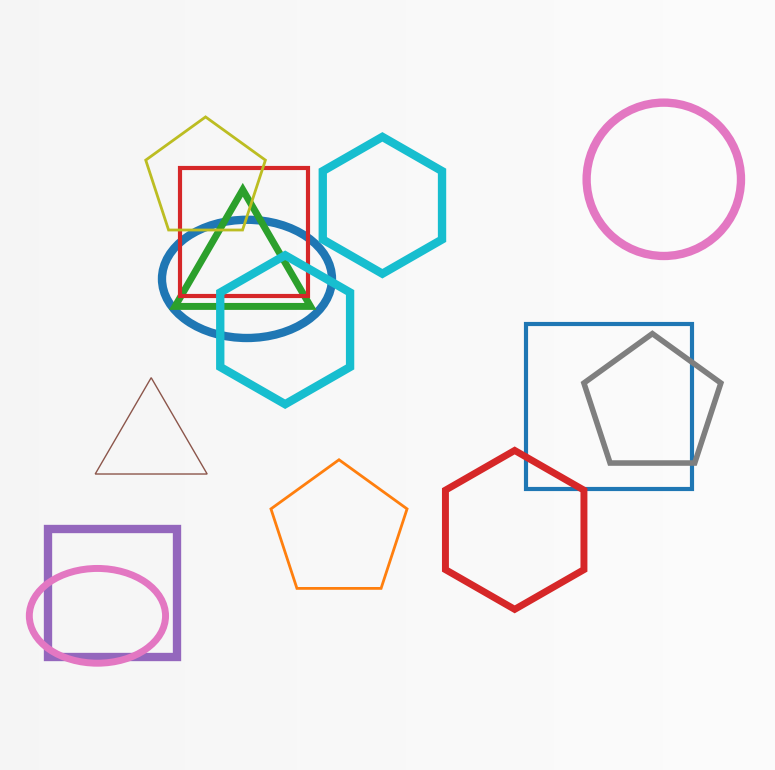[{"shape": "square", "thickness": 1.5, "radius": 0.54, "center": [0.786, 0.472]}, {"shape": "oval", "thickness": 3, "radius": 0.55, "center": [0.319, 0.638]}, {"shape": "pentagon", "thickness": 1, "radius": 0.46, "center": [0.437, 0.311]}, {"shape": "triangle", "thickness": 2.5, "radius": 0.5, "center": [0.313, 0.653]}, {"shape": "hexagon", "thickness": 2.5, "radius": 0.52, "center": [0.664, 0.312]}, {"shape": "square", "thickness": 1.5, "radius": 0.41, "center": [0.315, 0.698]}, {"shape": "square", "thickness": 3, "radius": 0.42, "center": [0.145, 0.23]}, {"shape": "triangle", "thickness": 0.5, "radius": 0.42, "center": [0.195, 0.426]}, {"shape": "circle", "thickness": 3, "radius": 0.5, "center": [0.857, 0.767]}, {"shape": "oval", "thickness": 2.5, "radius": 0.44, "center": [0.126, 0.2]}, {"shape": "pentagon", "thickness": 2, "radius": 0.46, "center": [0.842, 0.474]}, {"shape": "pentagon", "thickness": 1, "radius": 0.41, "center": [0.265, 0.767]}, {"shape": "hexagon", "thickness": 3, "radius": 0.44, "center": [0.493, 0.733]}, {"shape": "hexagon", "thickness": 3, "radius": 0.48, "center": [0.368, 0.572]}]